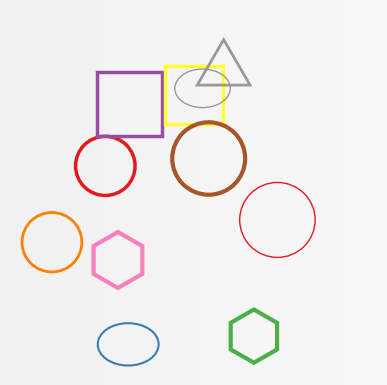[{"shape": "circle", "thickness": 1, "radius": 0.49, "center": [0.716, 0.429]}, {"shape": "circle", "thickness": 2.5, "radius": 0.38, "center": [0.272, 0.569]}, {"shape": "oval", "thickness": 1.5, "radius": 0.39, "center": [0.331, 0.106]}, {"shape": "hexagon", "thickness": 3, "radius": 0.35, "center": [0.655, 0.127]}, {"shape": "square", "thickness": 2.5, "radius": 0.42, "center": [0.334, 0.73]}, {"shape": "circle", "thickness": 2, "radius": 0.39, "center": [0.134, 0.371]}, {"shape": "square", "thickness": 2.5, "radius": 0.37, "center": [0.501, 0.753]}, {"shape": "circle", "thickness": 3, "radius": 0.47, "center": [0.539, 0.588]}, {"shape": "hexagon", "thickness": 3, "radius": 0.36, "center": [0.304, 0.325]}, {"shape": "oval", "thickness": 1, "radius": 0.36, "center": [0.523, 0.771]}, {"shape": "triangle", "thickness": 2, "radius": 0.39, "center": [0.577, 0.818]}]